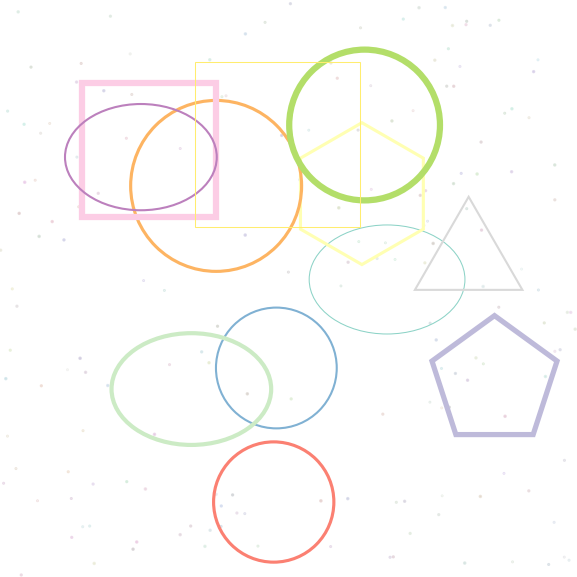[{"shape": "oval", "thickness": 0.5, "radius": 0.67, "center": [0.67, 0.515]}, {"shape": "hexagon", "thickness": 1.5, "radius": 0.61, "center": [0.627, 0.664]}, {"shape": "pentagon", "thickness": 2.5, "radius": 0.57, "center": [0.856, 0.339]}, {"shape": "circle", "thickness": 1.5, "radius": 0.52, "center": [0.474, 0.13]}, {"shape": "circle", "thickness": 1, "radius": 0.52, "center": [0.479, 0.362]}, {"shape": "circle", "thickness": 1.5, "radius": 0.74, "center": [0.374, 0.677]}, {"shape": "circle", "thickness": 3, "radius": 0.65, "center": [0.631, 0.783]}, {"shape": "square", "thickness": 3, "radius": 0.58, "center": [0.258, 0.74]}, {"shape": "triangle", "thickness": 1, "radius": 0.54, "center": [0.812, 0.551]}, {"shape": "oval", "thickness": 1, "radius": 0.66, "center": [0.244, 0.727]}, {"shape": "oval", "thickness": 2, "radius": 0.69, "center": [0.331, 0.325]}, {"shape": "square", "thickness": 0.5, "radius": 0.72, "center": [0.481, 0.749]}]